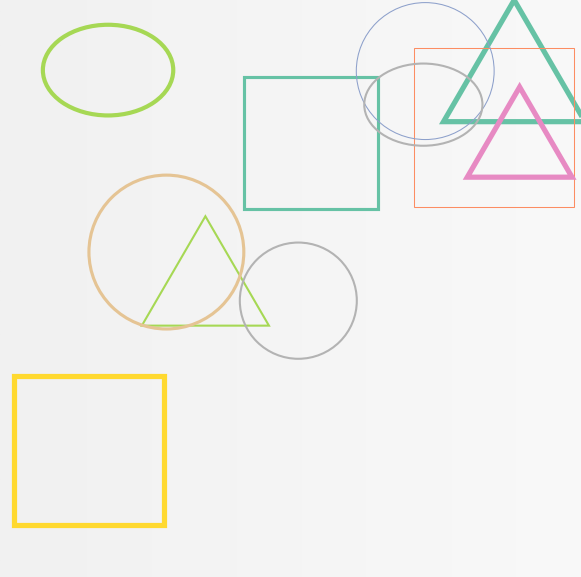[{"shape": "triangle", "thickness": 2.5, "radius": 0.7, "center": [0.885, 0.859]}, {"shape": "square", "thickness": 1.5, "radius": 0.58, "center": [0.535, 0.752]}, {"shape": "square", "thickness": 0.5, "radius": 0.69, "center": [0.851, 0.778]}, {"shape": "circle", "thickness": 0.5, "radius": 0.59, "center": [0.732, 0.876]}, {"shape": "triangle", "thickness": 2.5, "radius": 0.52, "center": [0.894, 0.744]}, {"shape": "triangle", "thickness": 1, "radius": 0.63, "center": [0.353, 0.498]}, {"shape": "oval", "thickness": 2, "radius": 0.56, "center": [0.186, 0.878]}, {"shape": "square", "thickness": 2.5, "radius": 0.65, "center": [0.153, 0.219]}, {"shape": "circle", "thickness": 1.5, "radius": 0.67, "center": [0.286, 0.563]}, {"shape": "circle", "thickness": 1, "radius": 0.5, "center": [0.513, 0.478]}, {"shape": "oval", "thickness": 1, "radius": 0.51, "center": [0.728, 0.818]}]